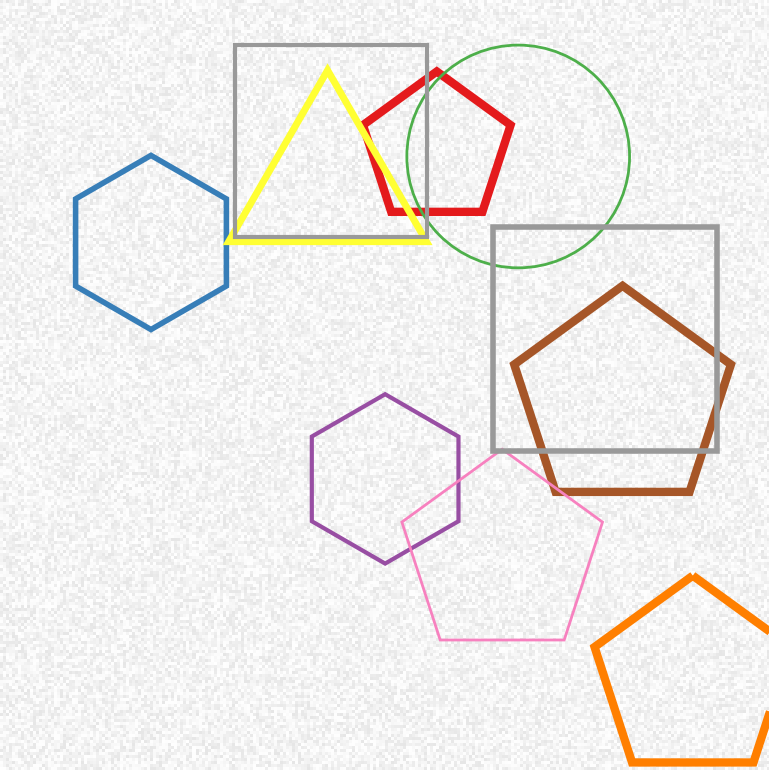[{"shape": "pentagon", "thickness": 3, "radius": 0.5, "center": [0.567, 0.806]}, {"shape": "hexagon", "thickness": 2, "radius": 0.57, "center": [0.196, 0.685]}, {"shape": "circle", "thickness": 1, "radius": 0.72, "center": [0.673, 0.797]}, {"shape": "hexagon", "thickness": 1.5, "radius": 0.55, "center": [0.5, 0.378]}, {"shape": "pentagon", "thickness": 3, "radius": 0.67, "center": [0.9, 0.118]}, {"shape": "triangle", "thickness": 2.5, "radius": 0.74, "center": [0.425, 0.76]}, {"shape": "pentagon", "thickness": 3, "radius": 0.74, "center": [0.809, 0.481]}, {"shape": "pentagon", "thickness": 1, "radius": 0.68, "center": [0.652, 0.28]}, {"shape": "square", "thickness": 1.5, "radius": 0.62, "center": [0.429, 0.817]}, {"shape": "square", "thickness": 2, "radius": 0.73, "center": [0.786, 0.559]}]